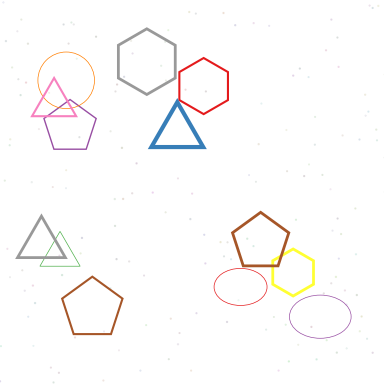[{"shape": "oval", "thickness": 0.5, "radius": 0.34, "center": [0.625, 0.255]}, {"shape": "hexagon", "thickness": 1.5, "radius": 0.36, "center": [0.529, 0.776]}, {"shape": "triangle", "thickness": 3, "radius": 0.39, "center": [0.461, 0.657]}, {"shape": "triangle", "thickness": 0.5, "radius": 0.3, "center": [0.156, 0.339]}, {"shape": "oval", "thickness": 0.5, "radius": 0.4, "center": [0.832, 0.177]}, {"shape": "pentagon", "thickness": 1, "radius": 0.36, "center": [0.182, 0.67]}, {"shape": "circle", "thickness": 0.5, "radius": 0.37, "center": [0.172, 0.791]}, {"shape": "hexagon", "thickness": 2, "radius": 0.31, "center": [0.761, 0.292]}, {"shape": "pentagon", "thickness": 1.5, "radius": 0.41, "center": [0.24, 0.199]}, {"shape": "pentagon", "thickness": 2, "radius": 0.38, "center": [0.677, 0.372]}, {"shape": "triangle", "thickness": 1.5, "radius": 0.33, "center": [0.141, 0.731]}, {"shape": "triangle", "thickness": 2, "radius": 0.36, "center": [0.108, 0.367]}, {"shape": "hexagon", "thickness": 2, "radius": 0.43, "center": [0.381, 0.84]}]